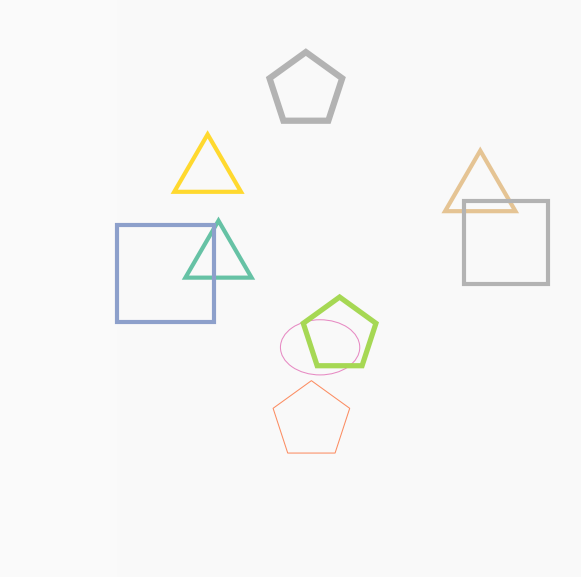[{"shape": "triangle", "thickness": 2, "radius": 0.33, "center": [0.376, 0.551]}, {"shape": "pentagon", "thickness": 0.5, "radius": 0.35, "center": [0.536, 0.271]}, {"shape": "square", "thickness": 2, "radius": 0.42, "center": [0.284, 0.526]}, {"shape": "oval", "thickness": 0.5, "radius": 0.34, "center": [0.551, 0.398]}, {"shape": "pentagon", "thickness": 2.5, "radius": 0.33, "center": [0.584, 0.419]}, {"shape": "triangle", "thickness": 2, "radius": 0.33, "center": [0.357, 0.7]}, {"shape": "triangle", "thickness": 2, "radius": 0.35, "center": [0.826, 0.668]}, {"shape": "pentagon", "thickness": 3, "radius": 0.33, "center": [0.526, 0.843]}, {"shape": "square", "thickness": 2, "radius": 0.36, "center": [0.87, 0.579]}]